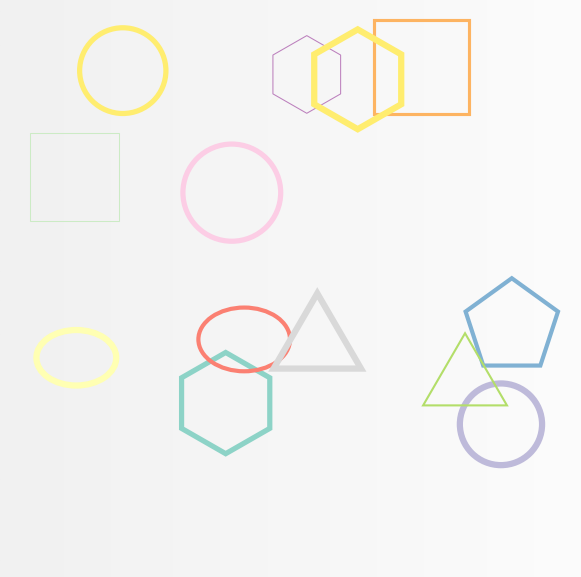[{"shape": "hexagon", "thickness": 2.5, "radius": 0.44, "center": [0.388, 0.301]}, {"shape": "oval", "thickness": 3, "radius": 0.34, "center": [0.131, 0.38]}, {"shape": "circle", "thickness": 3, "radius": 0.35, "center": [0.862, 0.264]}, {"shape": "oval", "thickness": 2, "radius": 0.39, "center": [0.42, 0.411]}, {"shape": "pentagon", "thickness": 2, "radius": 0.42, "center": [0.881, 0.434]}, {"shape": "square", "thickness": 1.5, "radius": 0.41, "center": [0.725, 0.883]}, {"shape": "triangle", "thickness": 1, "radius": 0.42, "center": [0.8, 0.339]}, {"shape": "circle", "thickness": 2.5, "radius": 0.42, "center": [0.399, 0.666]}, {"shape": "triangle", "thickness": 3, "radius": 0.43, "center": [0.546, 0.404]}, {"shape": "hexagon", "thickness": 0.5, "radius": 0.34, "center": [0.528, 0.87]}, {"shape": "square", "thickness": 0.5, "radius": 0.38, "center": [0.128, 0.693]}, {"shape": "hexagon", "thickness": 3, "radius": 0.43, "center": [0.615, 0.862]}, {"shape": "circle", "thickness": 2.5, "radius": 0.37, "center": [0.211, 0.877]}]